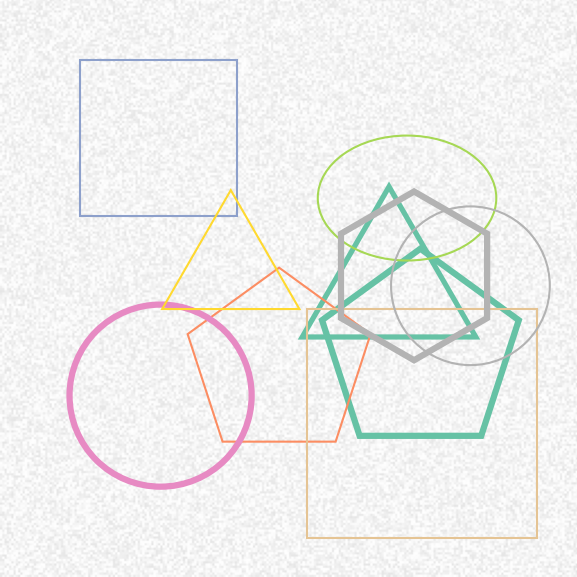[{"shape": "pentagon", "thickness": 3, "radius": 0.9, "center": [0.728, 0.389]}, {"shape": "triangle", "thickness": 2.5, "radius": 0.87, "center": [0.674, 0.502]}, {"shape": "pentagon", "thickness": 1, "radius": 0.83, "center": [0.483, 0.369]}, {"shape": "square", "thickness": 1, "radius": 0.68, "center": [0.275, 0.761]}, {"shape": "circle", "thickness": 3, "radius": 0.79, "center": [0.278, 0.314]}, {"shape": "oval", "thickness": 1, "radius": 0.77, "center": [0.705, 0.656]}, {"shape": "triangle", "thickness": 1, "radius": 0.69, "center": [0.4, 0.533]}, {"shape": "square", "thickness": 1, "radius": 1.0, "center": [0.731, 0.266]}, {"shape": "circle", "thickness": 1, "radius": 0.69, "center": [0.815, 0.504]}, {"shape": "hexagon", "thickness": 3, "radius": 0.73, "center": [0.717, 0.521]}]